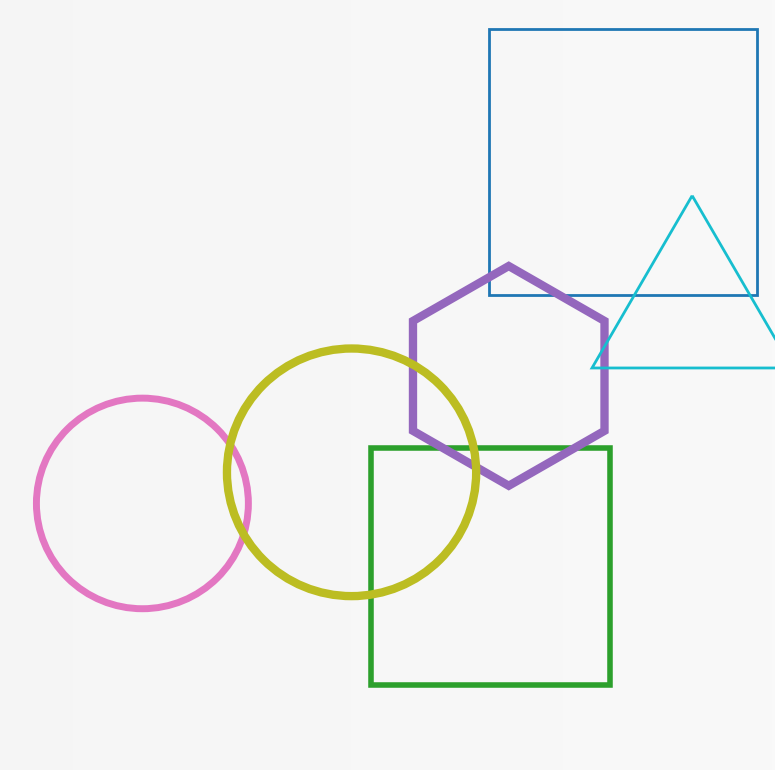[{"shape": "square", "thickness": 1, "radius": 0.86, "center": [0.803, 0.79]}, {"shape": "square", "thickness": 2, "radius": 0.77, "center": [0.633, 0.264]}, {"shape": "hexagon", "thickness": 3, "radius": 0.71, "center": [0.656, 0.512]}, {"shape": "circle", "thickness": 2.5, "radius": 0.68, "center": [0.184, 0.346]}, {"shape": "circle", "thickness": 3, "radius": 0.8, "center": [0.454, 0.387]}, {"shape": "triangle", "thickness": 1, "radius": 0.75, "center": [0.893, 0.597]}]